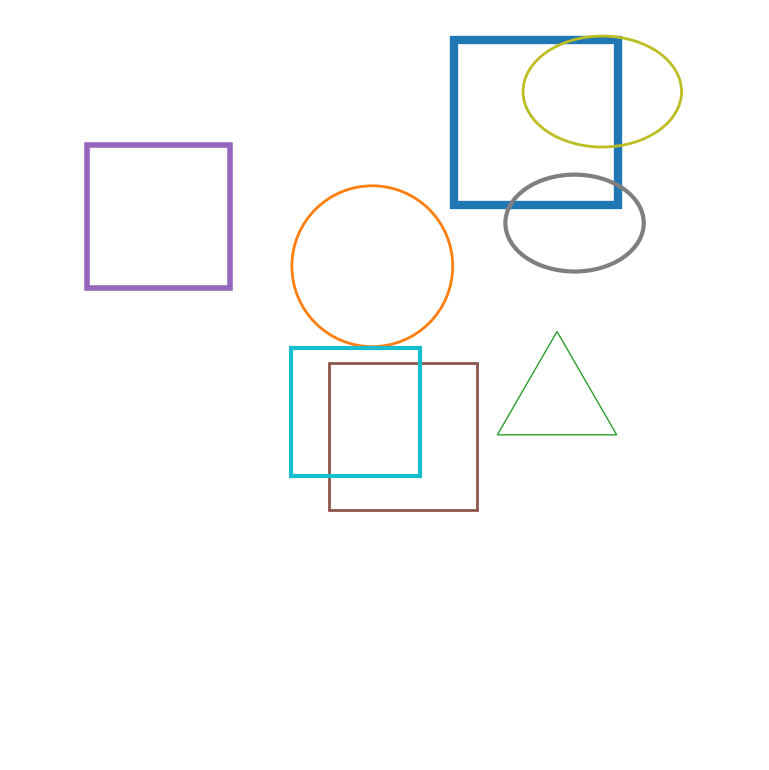[{"shape": "square", "thickness": 3, "radius": 0.53, "center": [0.696, 0.841]}, {"shape": "circle", "thickness": 1, "radius": 0.52, "center": [0.483, 0.654]}, {"shape": "triangle", "thickness": 0.5, "radius": 0.45, "center": [0.723, 0.48]}, {"shape": "square", "thickness": 2, "radius": 0.46, "center": [0.206, 0.718]}, {"shape": "square", "thickness": 1, "radius": 0.48, "center": [0.523, 0.433]}, {"shape": "oval", "thickness": 1.5, "radius": 0.45, "center": [0.746, 0.71]}, {"shape": "oval", "thickness": 1, "radius": 0.51, "center": [0.782, 0.881]}, {"shape": "square", "thickness": 1.5, "radius": 0.42, "center": [0.462, 0.465]}]